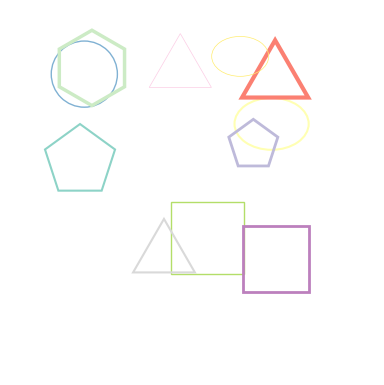[{"shape": "pentagon", "thickness": 1.5, "radius": 0.48, "center": [0.208, 0.582]}, {"shape": "oval", "thickness": 1.5, "radius": 0.48, "center": [0.705, 0.678]}, {"shape": "pentagon", "thickness": 2, "radius": 0.33, "center": [0.658, 0.623]}, {"shape": "triangle", "thickness": 3, "radius": 0.5, "center": [0.715, 0.796]}, {"shape": "circle", "thickness": 1, "radius": 0.43, "center": [0.219, 0.807]}, {"shape": "square", "thickness": 1, "radius": 0.47, "center": [0.54, 0.382]}, {"shape": "triangle", "thickness": 0.5, "radius": 0.47, "center": [0.468, 0.82]}, {"shape": "triangle", "thickness": 1.5, "radius": 0.46, "center": [0.426, 0.339]}, {"shape": "square", "thickness": 2, "radius": 0.43, "center": [0.717, 0.327]}, {"shape": "hexagon", "thickness": 2.5, "radius": 0.49, "center": [0.239, 0.824]}, {"shape": "oval", "thickness": 0.5, "radius": 0.37, "center": [0.624, 0.854]}]